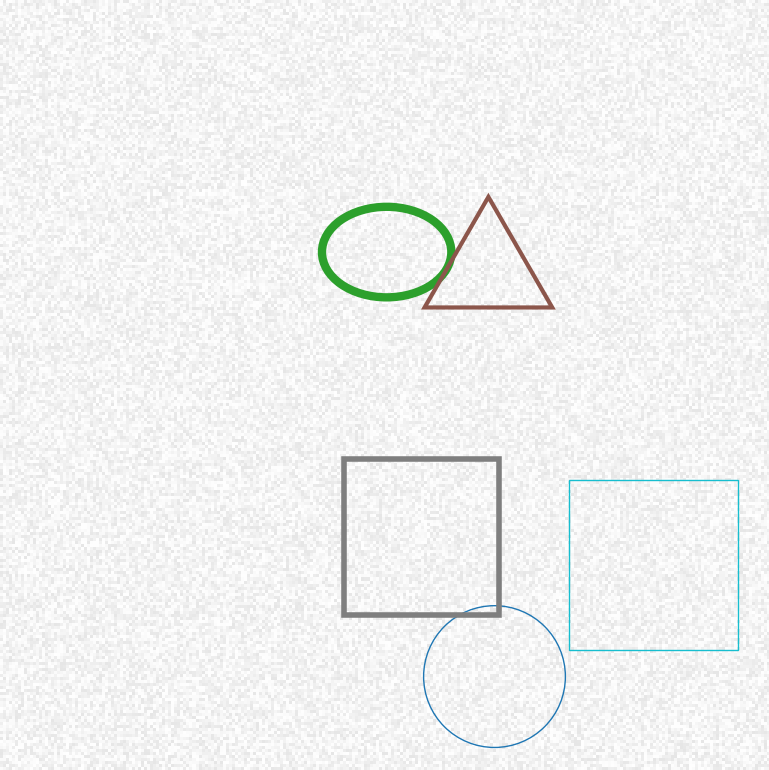[{"shape": "circle", "thickness": 0.5, "radius": 0.46, "center": [0.642, 0.121]}, {"shape": "oval", "thickness": 3, "radius": 0.42, "center": [0.502, 0.673]}, {"shape": "triangle", "thickness": 1.5, "radius": 0.48, "center": [0.634, 0.649]}, {"shape": "square", "thickness": 2, "radius": 0.5, "center": [0.548, 0.303]}, {"shape": "square", "thickness": 0.5, "radius": 0.55, "center": [0.849, 0.266]}]